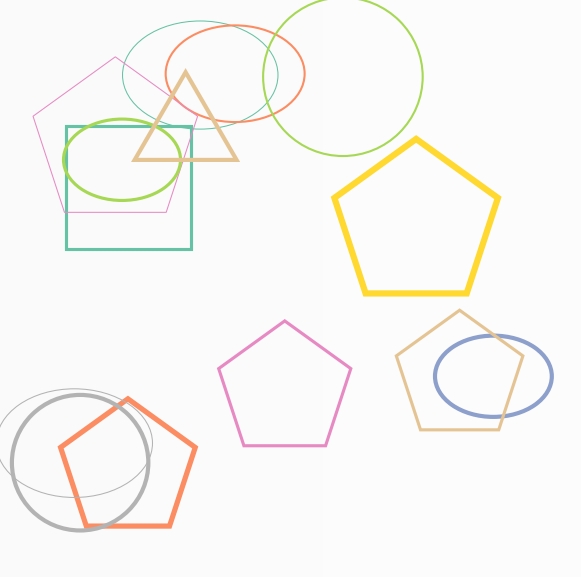[{"shape": "oval", "thickness": 0.5, "radius": 0.67, "center": [0.345, 0.869]}, {"shape": "square", "thickness": 1.5, "radius": 0.54, "center": [0.221, 0.675]}, {"shape": "pentagon", "thickness": 2.5, "radius": 0.61, "center": [0.22, 0.187]}, {"shape": "oval", "thickness": 1, "radius": 0.6, "center": [0.405, 0.871]}, {"shape": "oval", "thickness": 2, "radius": 0.5, "center": [0.849, 0.348]}, {"shape": "pentagon", "thickness": 0.5, "radius": 0.74, "center": [0.198, 0.752]}, {"shape": "pentagon", "thickness": 1.5, "radius": 0.6, "center": [0.49, 0.324]}, {"shape": "circle", "thickness": 1, "radius": 0.69, "center": [0.59, 0.866]}, {"shape": "oval", "thickness": 1.5, "radius": 0.5, "center": [0.21, 0.722]}, {"shape": "pentagon", "thickness": 3, "radius": 0.74, "center": [0.716, 0.611]}, {"shape": "triangle", "thickness": 2, "radius": 0.51, "center": [0.319, 0.773]}, {"shape": "pentagon", "thickness": 1.5, "radius": 0.57, "center": [0.791, 0.347]}, {"shape": "oval", "thickness": 0.5, "radius": 0.67, "center": [0.128, 0.232]}, {"shape": "circle", "thickness": 2, "radius": 0.59, "center": [0.138, 0.198]}]